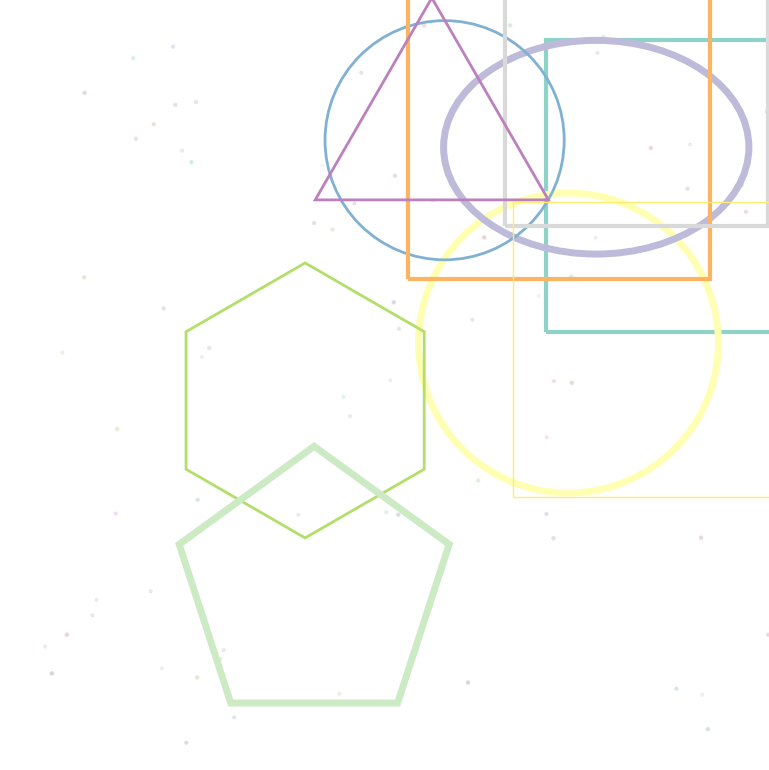[{"shape": "square", "thickness": 1.5, "radius": 0.95, "center": [0.899, 0.759]}, {"shape": "circle", "thickness": 2.5, "radius": 0.97, "center": [0.738, 0.555]}, {"shape": "oval", "thickness": 2.5, "radius": 0.99, "center": [0.774, 0.809]}, {"shape": "circle", "thickness": 1, "radius": 0.78, "center": [0.577, 0.818]}, {"shape": "square", "thickness": 1.5, "radius": 0.98, "center": [0.726, 0.833]}, {"shape": "hexagon", "thickness": 1, "radius": 0.89, "center": [0.396, 0.48]}, {"shape": "square", "thickness": 1.5, "radius": 0.85, "center": [0.827, 0.878]}, {"shape": "triangle", "thickness": 1, "radius": 0.87, "center": [0.561, 0.828]}, {"shape": "pentagon", "thickness": 2.5, "radius": 0.92, "center": [0.408, 0.236]}, {"shape": "square", "thickness": 0.5, "radius": 0.96, "center": [0.859, 0.546]}]